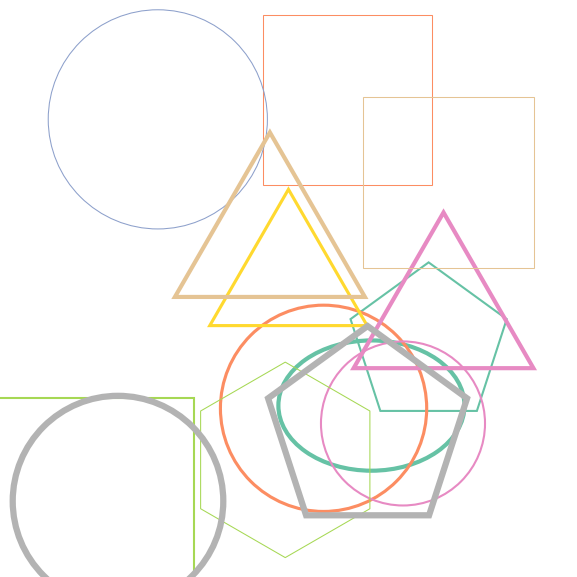[{"shape": "pentagon", "thickness": 1, "radius": 0.71, "center": [0.742, 0.403]}, {"shape": "oval", "thickness": 2, "radius": 0.81, "center": [0.643, 0.297]}, {"shape": "circle", "thickness": 1.5, "radius": 0.89, "center": [0.56, 0.292]}, {"shape": "square", "thickness": 0.5, "radius": 0.74, "center": [0.602, 0.826]}, {"shape": "circle", "thickness": 0.5, "radius": 0.95, "center": [0.273, 0.792]}, {"shape": "triangle", "thickness": 2, "radius": 0.9, "center": [0.768, 0.451]}, {"shape": "circle", "thickness": 1, "radius": 0.71, "center": [0.698, 0.266]}, {"shape": "square", "thickness": 1, "radius": 0.97, "center": [0.142, 0.116]}, {"shape": "hexagon", "thickness": 0.5, "radius": 0.85, "center": [0.494, 0.203]}, {"shape": "triangle", "thickness": 1.5, "radius": 0.79, "center": [0.499, 0.514]}, {"shape": "square", "thickness": 0.5, "radius": 0.74, "center": [0.776, 0.684]}, {"shape": "triangle", "thickness": 2, "radius": 0.95, "center": [0.467, 0.58]}, {"shape": "circle", "thickness": 3, "radius": 0.91, "center": [0.204, 0.131]}, {"shape": "pentagon", "thickness": 3, "radius": 0.91, "center": [0.636, 0.253]}]